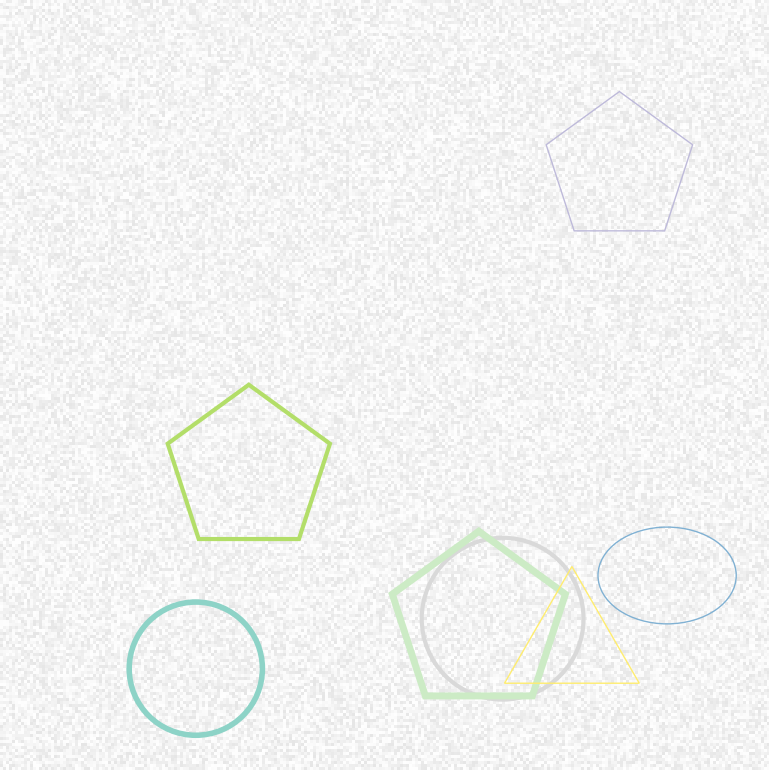[{"shape": "circle", "thickness": 2, "radius": 0.43, "center": [0.254, 0.132]}, {"shape": "pentagon", "thickness": 0.5, "radius": 0.5, "center": [0.804, 0.781]}, {"shape": "oval", "thickness": 0.5, "radius": 0.45, "center": [0.866, 0.253]}, {"shape": "pentagon", "thickness": 1.5, "radius": 0.55, "center": [0.323, 0.39]}, {"shape": "circle", "thickness": 1.5, "radius": 0.53, "center": [0.653, 0.197]}, {"shape": "pentagon", "thickness": 2.5, "radius": 0.59, "center": [0.622, 0.192]}, {"shape": "triangle", "thickness": 0.5, "radius": 0.51, "center": [0.743, 0.163]}]